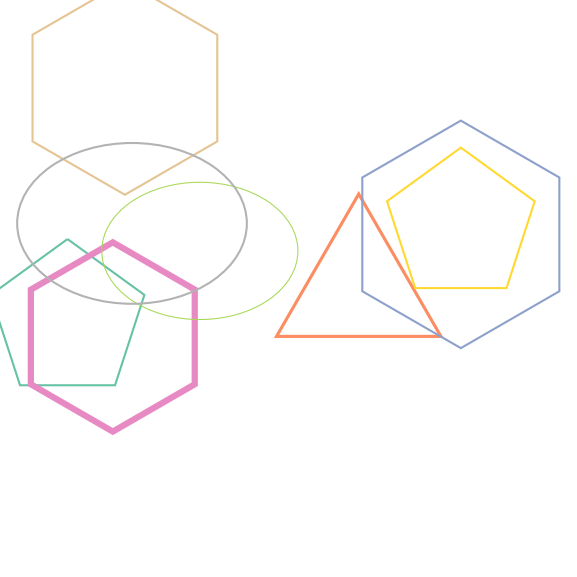[{"shape": "pentagon", "thickness": 1, "radius": 0.7, "center": [0.117, 0.445]}, {"shape": "triangle", "thickness": 1.5, "radius": 0.82, "center": [0.621, 0.499]}, {"shape": "hexagon", "thickness": 1, "radius": 0.98, "center": [0.798, 0.593]}, {"shape": "hexagon", "thickness": 3, "radius": 0.82, "center": [0.195, 0.416]}, {"shape": "oval", "thickness": 0.5, "radius": 0.85, "center": [0.346, 0.565]}, {"shape": "pentagon", "thickness": 1, "radius": 0.67, "center": [0.798, 0.609]}, {"shape": "hexagon", "thickness": 1, "radius": 0.92, "center": [0.216, 0.847]}, {"shape": "oval", "thickness": 1, "radius": 0.99, "center": [0.229, 0.612]}]